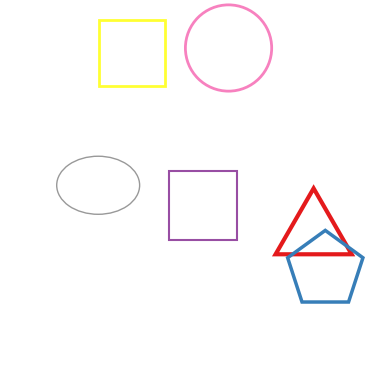[{"shape": "triangle", "thickness": 3, "radius": 0.57, "center": [0.815, 0.397]}, {"shape": "pentagon", "thickness": 2.5, "radius": 0.51, "center": [0.845, 0.299]}, {"shape": "square", "thickness": 1.5, "radius": 0.44, "center": [0.528, 0.466]}, {"shape": "square", "thickness": 2, "radius": 0.43, "center": [0.343, 0.862]}, {"shape": "circle", "thickness": 2, "radius": 0.56, "center": [0.594, 0.875]}, {"shape": "oval", "thickness": 1, "radius": 0.54, "center": [0.255, 0.519]}]